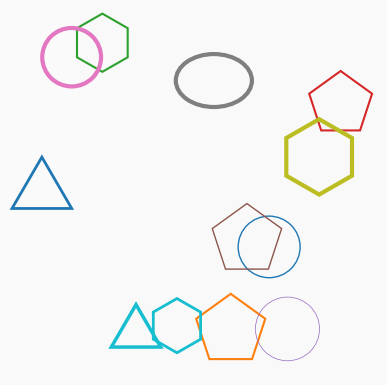[{"shape": "triangle", "thickness": 2, "radius": 0.44, "center": [0.108, 0.503]}, {"shape": "circle", "thickness": 1, "radius": 0.4, "center": [0.695, 0.359]}, {"shape": "pentagon", "thickness": 1.5, "radius": 0.47, "center": [0.595, 0.143]}, {"shape": "hexagon", "thickness": 1.5, "radius": 0.38, "center": [0.264, 0.889]}, {"shape": "pentagon", "thickness": 1.5, "radius": 0.43, "center": [0.879, 0.73]}, {"shape": "circle", "thickness": 0.5, "radius": 0.41, "center": [0.742, 0.146]}, {"shape": "pentagon", "thickness": 1, "radius": 0.47, "center": [0.637, 0.377]}, {"shape": "circle", "thickness": 3, "radius": 0.38, "center": [0.185, 0.851]}, {"shape": "oval", "thickness": 3, "radius": 0.49, "center": [0.552, 0.791]}, {"shape": "hexagon", "thickness": 3, "radius": 0.49, "center": [0.824, 0.593]}, {"shape": "hexagon", "thickness": 2, "radius": 0.35, "center": [0.457, 0.154]}, {"shape": "triangle", "thickness": 2.5, "radius": 0.37, "center": [0.351, 0.135]}]